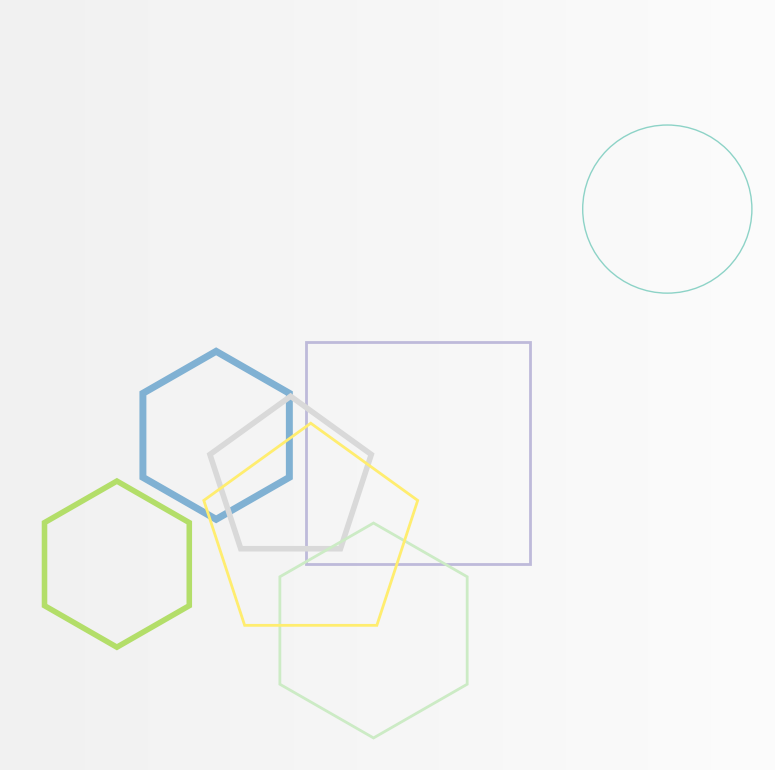[{"shape": "circle", "thickness": 0.5, "radius": 0.55, "center": [0.861, 0.728]}, {"shape": "square", "thickness": 1, "radius": 0.72, "center": [0.54, 0.412]}, {"shape": "hexagon", "thickness": 2.5, "radius": 0.55, "center": [0.279, 0.435]}, {"shape": "hexagon", "thickness": 2, "radius": 0.54, "center": [0.151, 0.267]}, {"shape": "pentagon", "thickness": 2, "radius": 0.55, "center": [0.375, 0.376]}, {"shape": "hexagon", "thickness": 1, "radius": 0.7, "center": [0.482, 0.181]}, {"shape": "pentagon", "thickness": 1, "radius": 0.73, "center": [0.401, 0.305]}]